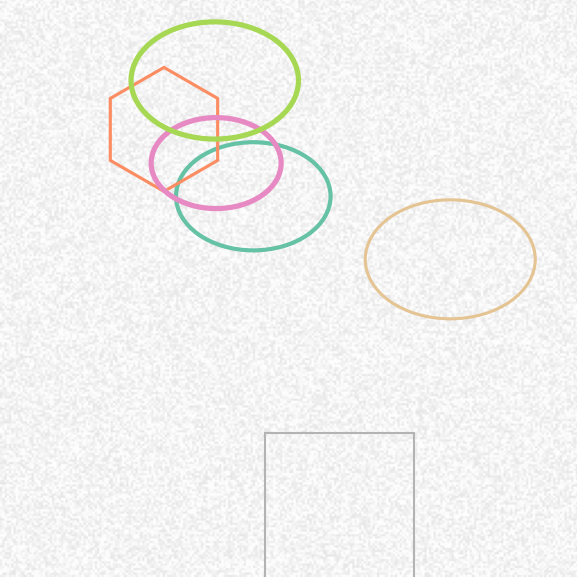[{"shape": "oval", "thickness": 2, "radius": 0.67, "center": [0.439, 0.659]}, {"shape": "hexagon", "thickness": 1.5, "radius": 0.54, "center": [0.284, 0.775]}, {"shape": "oval", "thickness": 2.5, "radius": 0.56, "center": [0.374, 0.717]}, {"shape": "oval", "thickness": 2.5, "radius": 0.72, "center": [0.372, 0.86]}, {"shape": "oval", "thickness": 1.5, "radius": 0.74, "center": [0.78, 0.55]}, {"shape": "square", "thickness": 1, "radius": 0.64, "center": [0.588, 0.12]}]